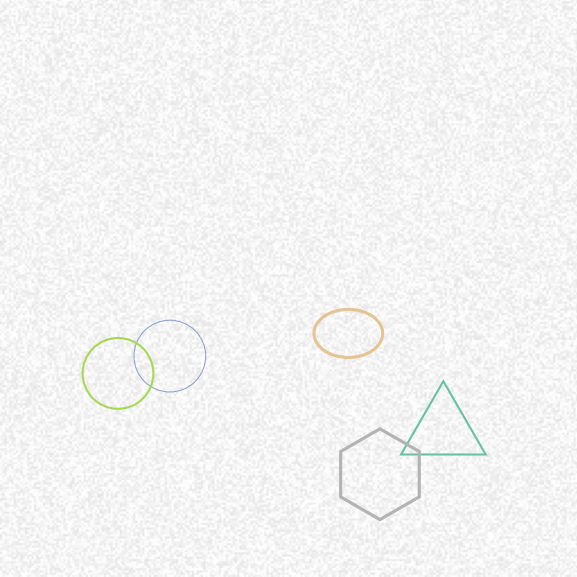[{"shape": "triangle", "thickness": 1, "radius": 0.42, "center": [0.768, 0.254]}, {"shape": "circle", "thickness": 0.5, "radius": 0.31, "center": [0.294, 0.383]}, {"shape": "circle", "thickness": 1, "radius": 0.31, "center": [0.204, 0.353]}, {"shape": "oval", "thickness": 1.5, "radius": 0.3, "center": [0.603, 0.422]}, {"shape": "hexagon", "thickness": 1.5, "radius": 0.39, "center": [0.658, 0.178]}]